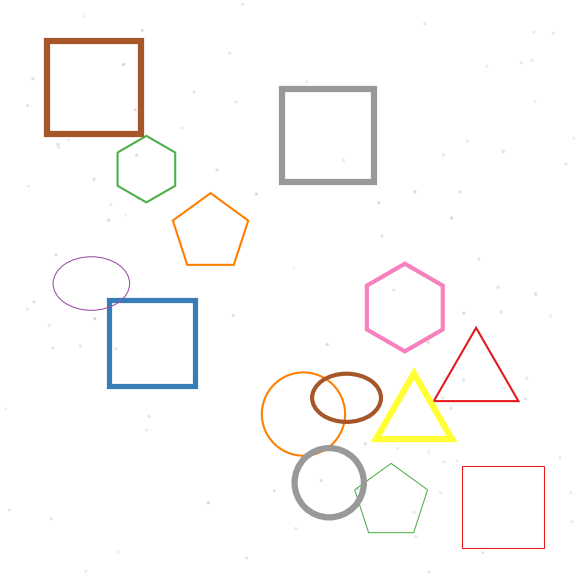[{"shape": "square", "thickness": 0.5, "radius": 0.36, "center": [0.87, 0.121]}, {"shape": "triangle", "thickness": 1, "radius": 0.42, "center": [0.824, 0.347]}, {"shape": "square", "thickness": 2.5, "radius": 0.37, "center": [0.263, 0.405]}, {"shape": "pentagon", "thickness": 0.5, "radius": 0.33, "center": [0.677, 0.13]}, {"shape": "hexagon", "thickness": 1, "radius": 0.29, "center": [0.253, 0.706]}, {"shape": "oval", "thickness": 0.5, "radius": 0.33, "center": [0.158, 0.508]}, {"shape": "pentagon", "thickness": 1, "radius": 0.34, "center": [0.365, 0.596]}, {"shape": "circle", "thickness": 1, "radius": 0.36, "center": [0.525, 0.282]}, {"shape": "triangle", "thickness": 3, "radius": 0.38, "center": [0.717, 0.277]}, {"shape": "oval", "thickness": 2, "radius": 0.3, "center": [0.6, 0.31]}, {"shape": "square", "thickness": 3, "radius": 0.4, "center": [0.163, 0.848]}, {"shape": "hexagon", "thickness": 2, "radius": 0.38, "center": [0.701, 0.467]}, {"shape": "square", "thickness": 3, "radius": 0.4, "center": [0.568, 0.765]}, {"shape": "circle", "thickness": 3, "radius": 0.3, "center": [0.57, 0.163]}]